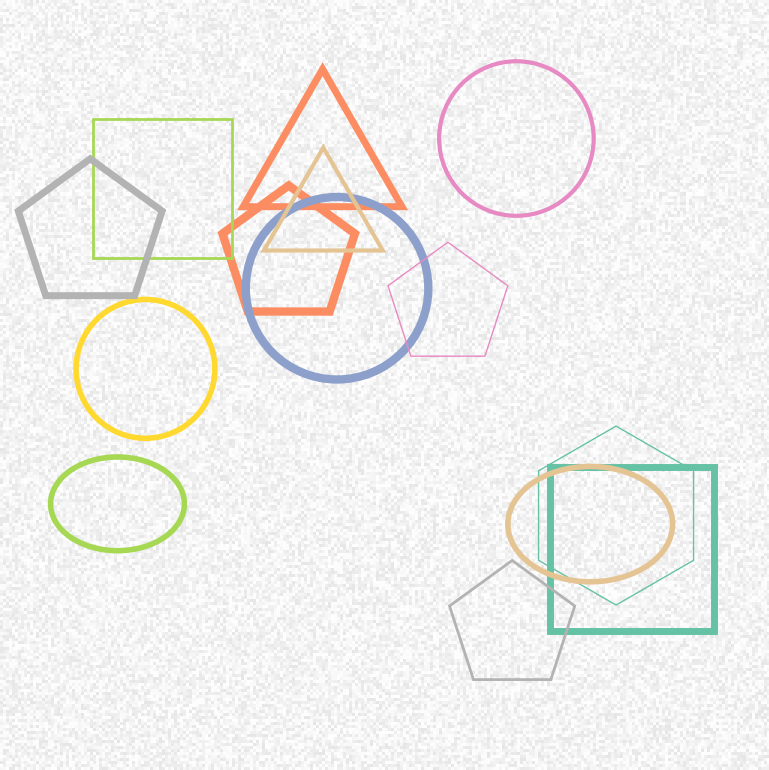[{"shape": "square", "thickness": 2.5, "radius": 0.53, "center": [0.821, 0.287]}, {"shape": "hexagon", "thickness": 0.5, "radius": 0.58, "center": [0.8, 0.33]}, {"shape": "pentagon", "thickness": 3, "radius": 0.45, "center": [0.375, 0.669]}, {"shape": "triangle", "thickness": 2.5, "radius": 0.6, "center": [0.419, 0.791]}, {"shape": "circle", "thickness": 3, "radius": 0.59, "center": [0.438, 0.626]}, {"shape": "pentagon", "thickness": 0.5, "radius": 0.41, "center": [0.582, 0.604]}, {"shape": "circle", "thickness": 1.5, "radius": 0.5, "center": [0.671, 0.82]}, {"shape": "square", "thickness": 1, "radius": 0.45, "center": [0.211, 0.755]}, {"shape": "oval", "thickness": 2, "radius": 0.43, "center": [0.153, 0.346]}, {"shape": "circle", "thickness": 2, "radius": 0.45, "center": [0.189, 0.521]}, {"shape": "triangle", "thickness": 1.5, "radius": 0.45, "center": [0.42, 0.719]}, {"shape": "oval", "thickness": 2, "radius": 0.54, "center": [0.767, 0.319]}, {"shape": "pentagon", "thickness": 1, "radius": 0.43, "center": [0.665, 0.187]}, {"shape": "pentagon", "thickness": 2.5, "radius": 0.49, "center": [0.117, 0.696]}]